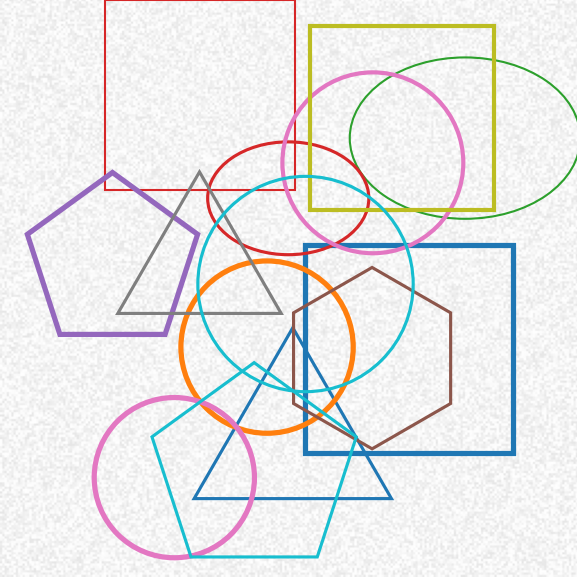[{"shape": "square", "thickness": 2.5, "radius": 0.9, "center": [0.709, 0.394]}, {"shape": "triangle", "thickness": 1.5, "radius": 0.99, "center": [0.507, 0.234]}, {"shape": "circle", "thickness": 2.5, "radius": 0.75, "center": [0.462, 0.398]}, {"shape": "oval", "thickness": 1, "radius": 1.0, "center": [0.805, 0.76]}, {"shape": "square", "thickness": 1, "radius": 0.82, "center": [0.346, 0.835]}, {"shape": "oval", "thickness": 1.5, "radius": 0.7, "center": [0.499, 0.656]}, {"shape": "pentagon", "thickness": 2.5, "radius": 0.77, "center": [0.195, 0.545]}, {"shape": "hexagon", "thickness": 1.5, "radius": 0.79, "center": [0.644, 0.379]}, {"shape": "circle", "thickness": 2.5, "radius": 0.69, "center": [0.302, 0.172]}, {"shape": "circle", "thickness": 2, "radius": 0.78, "center": [0.646, 0.717]}, {"shape": "triangle", "thickness": 1.5, "radius": 0.82, "center": [0.345, 0.538]}, {"shape": "square", "thickness": 2, "radius": 0.8, "center": [0.696, 0.795]}, {"shape": "pentagon", "thickness": 1.5, "radius": 0.93, "center": [0.44, 0.185]}, {"shape": "circle", "thickness": 1.5, "radius": 0.93, "center": [0.529, 0.507]}]